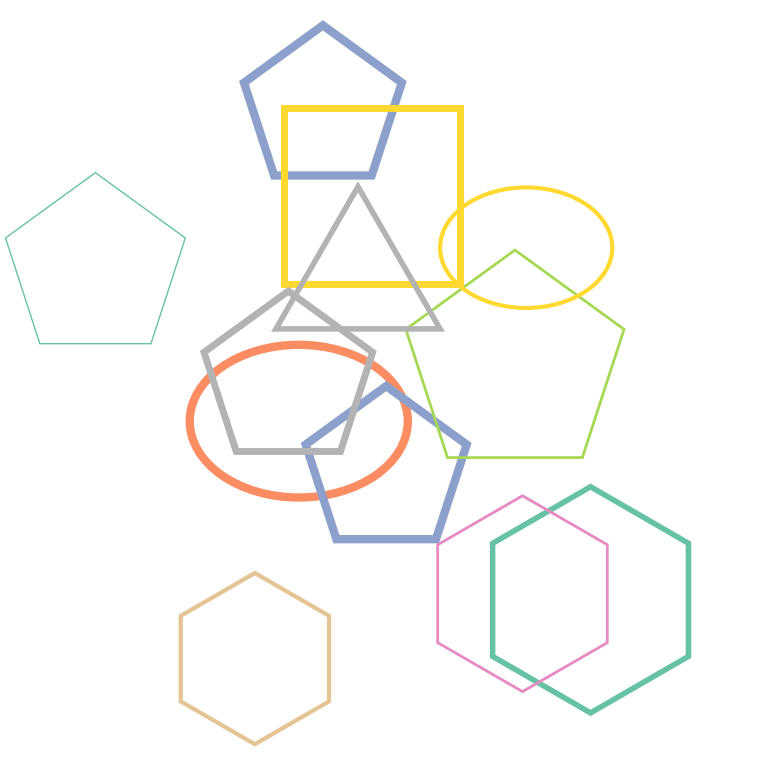[{"shape": "hexagon", "thickness": 2, "radius": 0.73, "center": [0.767, 0.221]}, {"shape": "pentagon", "thickness": 0.5, "radius": 0.61, "center": [0.124, 0.653]}, {"shape": "oval", "thickness": 3, "radius": 0.71, "center": [0.388, 0.453]}, {"shape": "pentagon", "thickness": 3, "radius": 0.55, "center": [0.502, 0.389]}, {"shape": "pentagon", "thickness": 3, "radius": 0.54, "center": [0.419, 0.859]}, {"shape": "hexagon", "thickness": 1, "radius": 0.64, "center": [0.679, 0.229]}, {"shape": "pentagon", "thickness": 1, "radius": 0.74, "center": [0.669, 0.526]}, {"shape": "oval", "thickness": 1.5, "radius": 0.56, "center": [0.683, 0.678]}, {"shape": "square", "thickness": 2.5, "radius": 0.57, "center": [0.483, 0.746]}, {"shape": "hexagon", "thickness": 1.5, "radius": 0.56, "center": [0.331, 0.145]}, {"shape": "triangle", "thickness": 2, "radius": 0.62, "center": [0.465, 0.634]}, {"shape": "pentagon", "thickness": 2.5, "radius": 0.58, "center": [0.374, 0.507]}]